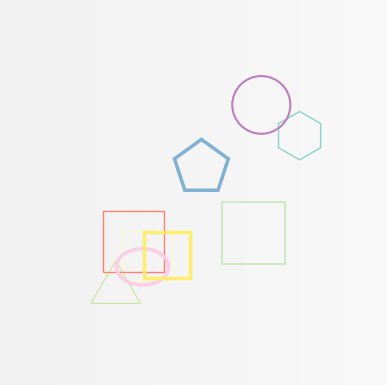[{"shape": "hexagon", "thickness": 1, "radius": 0.31, "center": [0.773, 0.648]}, {"shape": "square", "thickness": 0.5, "radius": 0.32, "center": [0.38, 0.337]}, {"shape": "square", "thickness": 1, "radius": 0.39, "center": [0.345, 0.372]}, {"shape": "pentagon", "thickness": 2.5, "radius": 0.36, "center": [0.52, 0.565]}, {"shape": "triangle", "thickness": 0.5, "radius": 0.37, "center": [0.299, 0.249]}, {"shape": "oval", "thickness": 2.5, "radius": 0.34, "center": [0.368, 0.307]}, {"shape": "circle", "thickness": 1.5, "radius": 0.37, "center": [0.674, 0.728]}, {"shape": "square", "thickness": 1.5, "radius": 0.41, "center": [0.653, 0.395]}, {"shape": "square", "thickness": 2.5, "radius": 0.3, "center": [0.431, 0.337]}]